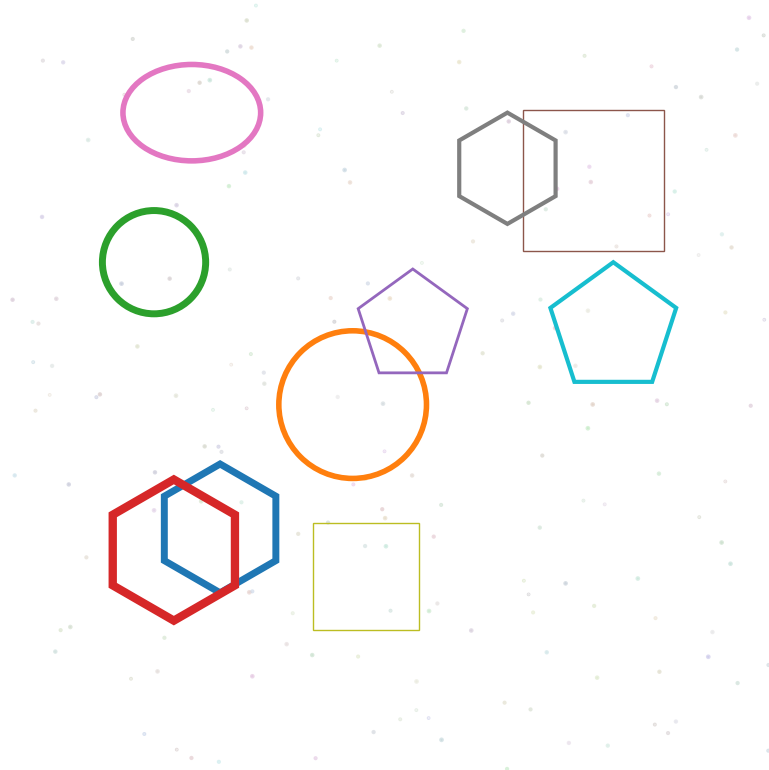[{"shape": "hexagon", "thickness": 2.5, "radius": 0.42, "center": [0.286, 0.314]}, {"shape": "circle", "thickness": 2, "radius": 0.48, "center": [0.458, 0.475]}, {"shape": "circle", "thickness": 2.5, "radius": 0.34, "center": [0.2, 0.66]}, {"shape": "hexagon", "thickness": 3, "radius": 0.46, "center": [0.226, 0.286]}, {"shape": "pentagon", "thickness": 1, "radius": 0.37, "center": [0.536, 0.576]}, {"shape": "square", "thickness": 0.5, "radius": 0.46, "center": [0.771, 0.766]}, {"shape": "oval", "thickness": 2, "radius": 0.45, "center": [0.249, 0.854]}, {"shape": "hexagon", "thickness": 1.5, "radius": 0.36, "center": [0.659, 0.781]}, {"shape": "square", "thickness": 0.5, "radius": 0.34, "center": [0.476, 0.251]}, {"shape": "pentagon", "thickness": 1.5, "radius": 0.43, "center": [0.796, 0.574]}]